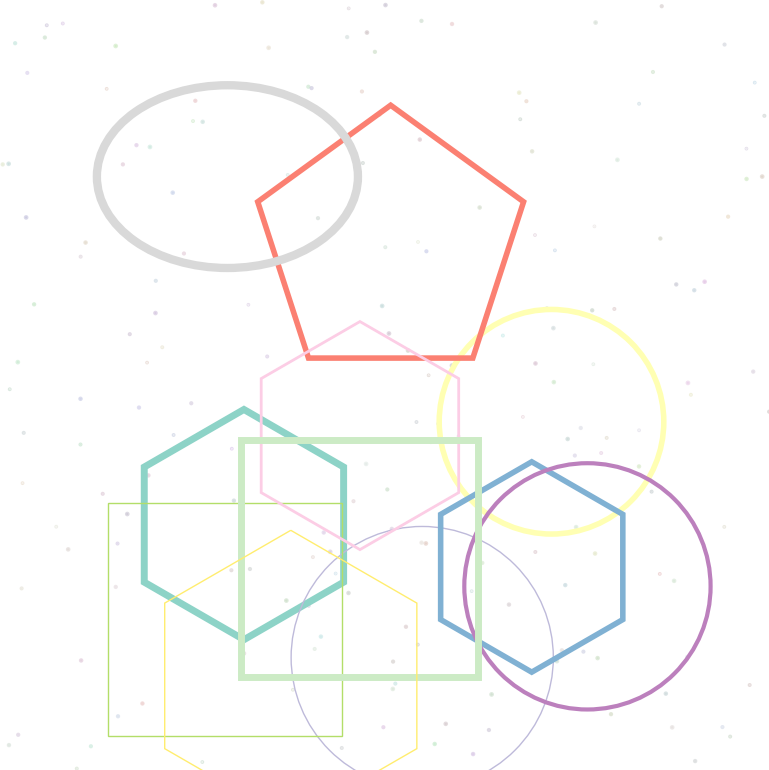[{"shape": "hexagon", "thickness": 2.5, "radius": 0.75, "center": [0.317, 0.319]}, {"shape": "circle", "thickness": 2, "radius": 0.73, "center": [0.716, 0.452]}, {"shape": "circle", "thickness": 0.5, "radius": 0.85, "center": [0.548, 0.146]}, {"shape": "pentagon", "thickness": 2, "radius": 0.91, "center": [0.507, 0.682]}, {"shape": "hexagon", "thickness": 2, "radius": 0.68, "center": [0.691, 0.264]}, {"shape": "square", "thickness": 0.5, "radius": 0.76, "center": [0.293, 0.195]}, {"shape": "hexagon", "thickness": 1, "radius": 0.74, "center": [0.467, 0.434]}, {"shape": "oval", "thickness": 3, "radius": 0.85, "center": [0.295, 0.771]}, {"shape": "circle", "thickness": 1.5, "radius": 0.8, "center": [0.763, 0.239]}, {"shape": "square", "thickness": 2.5, "radius": 0.77, "center": [0.467, 0.274]}, {"shape": "hexagon", "thickness": 0.5, "radius": 0.95, "center": [0.378, 0.122]}]